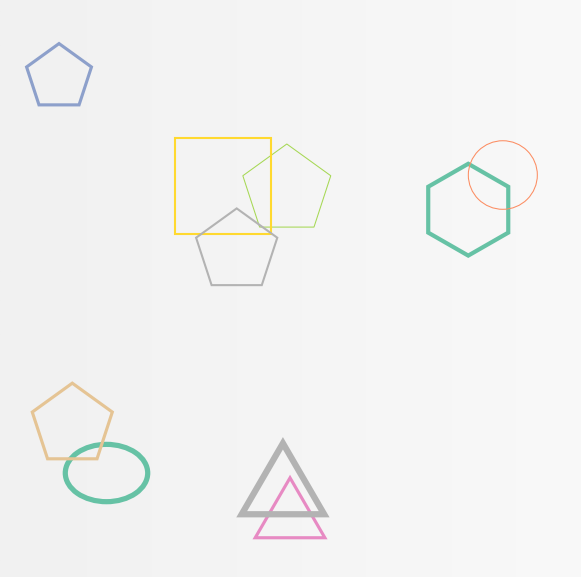[{"shape": "hexagon", "thickness": 2, "radius": 0.4, "center": [0.806, 0.636]}, {"shape": "oval", "thickness": 2.5, "radius": 0.35, "center": [0.183, 0.18]}, {"shape": "circle", "thickness": 0.5, "radius": 0.3, "center": [0.865, 0.696]}, {"shape": "pentagon", "thickness": 1.5, "radius": 0.29, "center": [0.102, 0.865]}, {"shape": "triangle", "thickness": 1.5, "radius": 0.35, "center": [0.499, 0.103]}, {"shape": "pentagon", "thickness": 0.5, "radius": 0.4, "center": [0.493, 0.67]}, {"shape": "square", "thickness": 1, "radius": 0.42, "center": [0.384, 0.677]}, {"shape": "pentagon", "thickness": 1.5, "radius": 0.36, "center": [0.124, 0.263]}, {"shape": "triangle", "thickness": 3, "radius": 0.41, "center": [0.487, 0.15]}, {"shape": "pentagon", "thickness": 1, "radius": 0.37, "center": [0.407, 0.565]}]